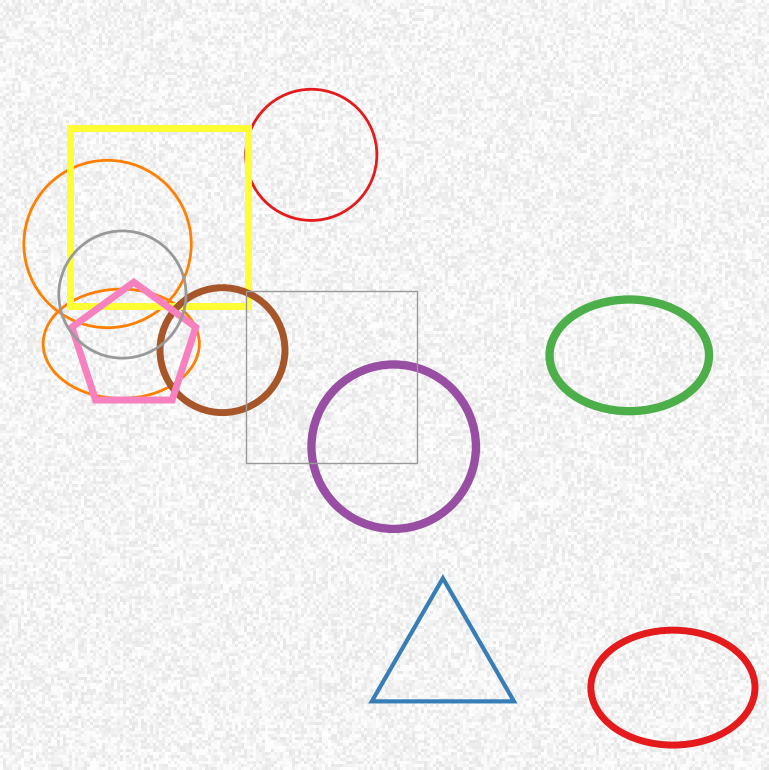[{"shape": "oval", "thickness": 2.5, "radius": 0.53, "center": [0.874, 0.107]}, {"shape": "circle", "thickness": 1, "radius": 0.43, "center": [0.404, 0.799]}, {"shape": "triangle", "thickness": 1.5, "radius": 0.53, "center": [0.575, 0.142]}, {"shape": "oval", "thickness": 3, "radius": 0.52, "center": [0.817, 0.539]}, {"shape": "circle", "thickness": 3, "radius": 0.53, "center": [0.511, 0.42]}, {"shape": "circle", "thickness": 1, "radius": 0.54, "center": [0.14, 0.683]}, {"shape": "oval", "thickness": 1, "radius": 0.51, "center": [0.157, 0.554]}, {"shape": "square", "thickness": 2.5, "radius": 0.58, "center": [0.206, 0.718]}, {"shape": "circle", "thickness": 2.5, "radius": 0.41, "center": [0.289, 0.545]}, {"shape": "pentagon", "thickness": 2.5, "radius": 0.42, "center": [0.174, 0.549]}, {"shape": "square", "thickness": 0.5, "radius": 0.56, "center": [0.431, 0.511]}, {"shape": "circle", "thickness": 1, "radius": 0.41, "center": [0.159, 0.617]}]